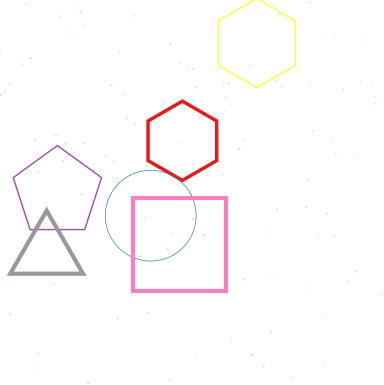[{"shape": "hexagon", "thickness": 2.5, "radius": 0.51, "center": [0.474, 0.634]}, {"shape": "circle", "thickness": 0.5, "radius": 0.59, "center": [0.391, 0.44]}, {"shape": "pentagon", "thickness": 1, "radius": 0.6, "center": [0.149, 0.501]}, {"shape": "hexagon", "thickness": 1, "radius": 0.58, "center": [0.667, 0.888]}, {"shape": "square", "thickness": 3, "radius": 0.61, "center": [0.466, 0.366]}, {"shape": "triangle", "thickness": 3, "radius": 0.55, "center": [0.121, 0.344]}]